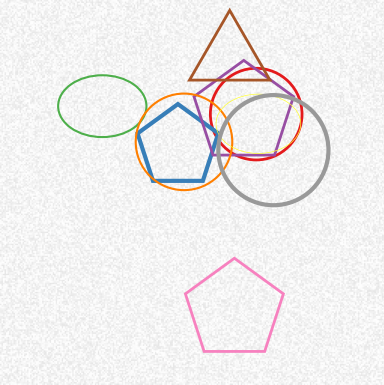[{"shape": "circle", "thickness": 2, "radius": 0.6, "center": [0.665, 0.704]}, {"shape": "pentagon", "thickness": 3, "radius": 0.55, "center": [0.462, 0.619]}, {"shape": "oval", "thickness": 1.5, "radius": 0.57, "center": [0.266, 0.724]}, {"shape": "pentagon", "thickness": 2, "radius": 0.68, "center": [0.633, 0.707]}, {"shape": "circle", "thickness": 1.5, "radius": 0.63, "center": [0.478, 0.632]}, {"shape": "oval", "thickness": 0.5, "radius": 0.55, "center": [0.671, 0.678]}, {"shape": "triangle", "thickness": 2, "radius": 0.6, "center": [0.597, 0.852]}, {"shape": "pentagon", "thickness": 2, "radius": 0.67, "center": [0.609, 0.195]}, {"shape": "circle", "thickness": 3, "radius": 0.72, "center": [0.71, 0.61]}]